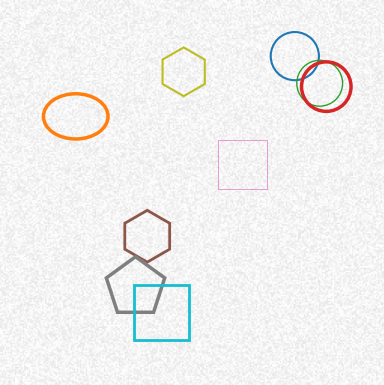[{"shape": "circle", "thickness": 1.5, "radius": 0.31, "center": [0.766, 0.854]}, {"shape": "oval", "thickness": 2.5, "radius": 0.42, "center": [0.197, 0.698]}, {"shape": "circle", "thickness": 1, "radius": 0.3, "center": [0.83, 0.784]}, {"shape": "circle", "thickness": 2.5, "radius": 0.32, "center": [0.847, 0.775]}, {"shape": "hexagon", "thickness": 2, "radius": 0.34, "center": [0.382, 0.386]}, {"shape": "square", "thickness": 0.5, "radius": 0.32, "center": [0.63, 0.573]}, {"shape": "pentagon", "thickness": 2.5, "radius": 0.4, "center": [0.352, 0.253]}, {"shape": "hexagon", "thickness": 1.5, "radius": 0.32, "center": [0.477, 0.814]}, {"shape": "square", "thickness": 2, "radius": 0.36, "center": [0.42, 0.188]}]